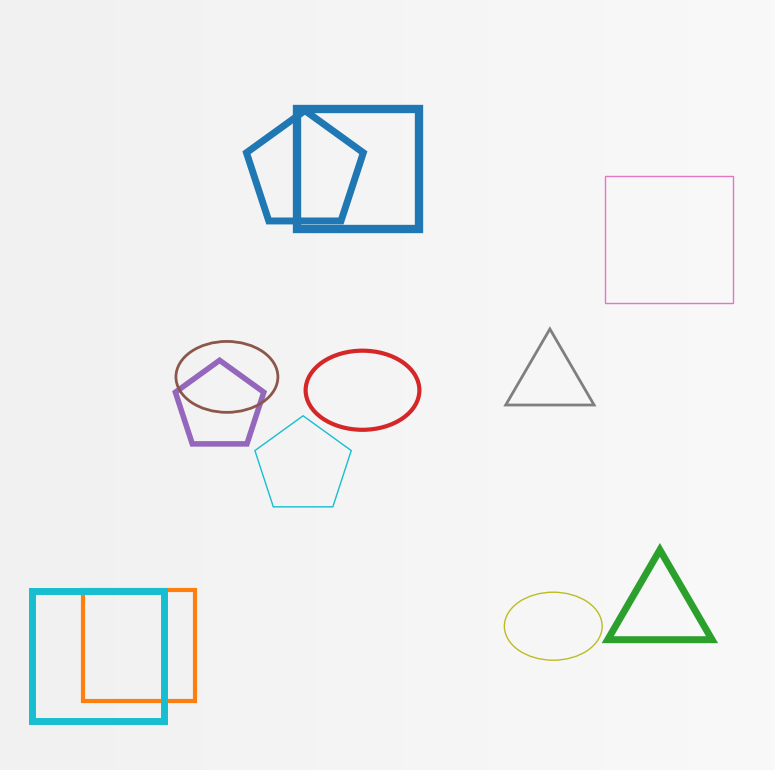[{"shape": "pentagon", "thickness": 2.5, "radius": 0.4, "center": [0.393, 0.777]}, {"shape": "square", "thickness": 3, "radius": 0.39, "center": [0.462, 0.78]}, {"shape": "square", "thickness": 1.5, "radius": 0.36, "center": [0.18, 0.162]}, {"shape": "triangle", "thickness": 2.5, "radius": 0.39, "center": [0.851, 0.208]}, {"shape": "oval", "thickness": 1.5, "radius": 0.37, "center": [0.468, 0.493]}, {"shape": "pentagon", "thickness": 2, "radius": 0.3, "center": [0.283, 0.472]}, {"shape": "oval", "thickness": 1, "radius": 0.33, "center": [0.293, 0.511]}, {"shape": "square", "thickness": 0.5, "radius": 0.41, "center": [0.864, 0.689]}, {"shape": "triangle", "thickness": 1, "radius": 0.33, "center": [0.71, 0.507]}, {"shape": "oval", "thickness": 0.5, "radius": 0.32, "center": [0.714, 0.187]}, {"shape": "pentagon", "thickness": 0.5, "radius": 0.33, "center": [0.391, 0.395]}, {"shape": "square", "thickness": 2.5, "radius": 0.43, "center": [0.126, 0.148]}]